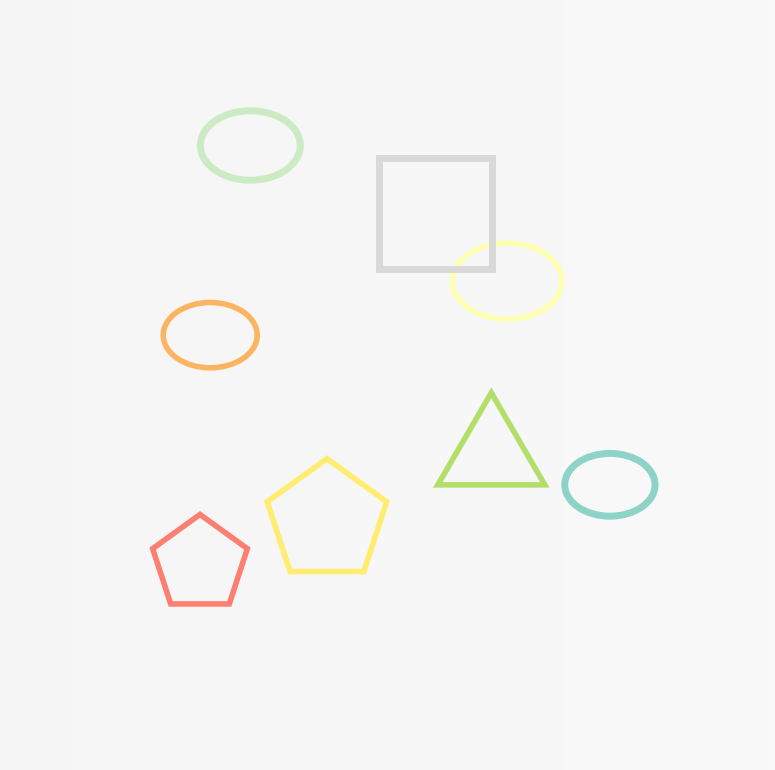[{"shape": "oval", "thickness": 2.5, "radius": 0.29, "center": [0.787, 0.37]}, {"shape": "oval", "thickness": 2, "radius": 0.35, "center": [0.654, 0.635]}, {"shape": "pentagon", "thickness": 2, "radius": 0.32, "center": [0.258, 0.268]}, {"shape": "oval", "thickness": 2, "radius": 0.3, "center": [0.271, 0.565]}, {"shape": "triangle", "thickness": 2, "radius": 0.4, "center": [0.634, 0.41]}, {"shape": "square", "thickness": 2.5, "radius": 0.36, "center": [0.562, 0.723]}, {"shape": "oval", "thickness": 2.5, "radius": 0.32, "center": [0.323, 0.811]}, {"shape": "pentagon", "thickness": 2, "radius": 0.41, "center": [0.422, 0.323]}]